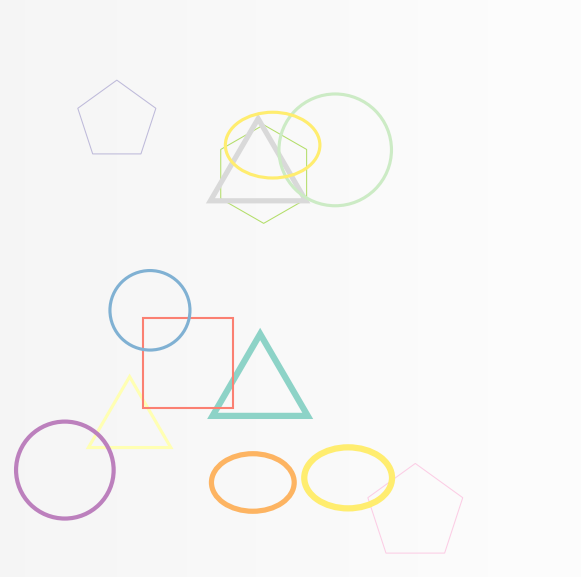[{"shape": "triangle", "thickness": 3, "radius": 0.47, "center": [0.448, 0.326]}, {"shape": "triangle", "thickness": 1.5, "radius": 0.41, "center": [0.223, 0.265]}, {"shape": "pentagon", "thickness": 0.5, "radius": 0.35, "center": [0.201, 0.79]}, {"shape": "square", "thickness": 1, "radius": 0.39, "center": [0.323, 0.371]}, {"shape": "circle", "thickness": 1.5, "radius": 0.34, "center": [0.258, 0.462]}, {"shape": "oval", "thickness": 2.5, "radius": 0.36, "center": [0.435, 0.164]}, {"shape": "hexagon", "thickness": 0.5, "radius": 0.43, "center": [0.454, 0.698]}, {"shape": "pentagon", "thickness": 0.5, "radius": 0.43, "center": [0.714, 0.111]}, {"shape": "triangle", "thickness": 2.5, "radius": 0.47, "center": [0.444, 0.699]}, {"shape": "circle", "thickness": 2, "radius": 0.42, "center": [0.112, 0.185]}, {"shape": "circle", "thickness": 1.5, "radius": 0.48, "center": [0.577, 0.74]}, {"shape": "oval", "thickness": 1.5, "radius": 0.41, "center": [0.469, 0.748]}, {"shape": "oval", "thickness": 3, "radius": 0.38, "center": [0.599, 0.172]}]